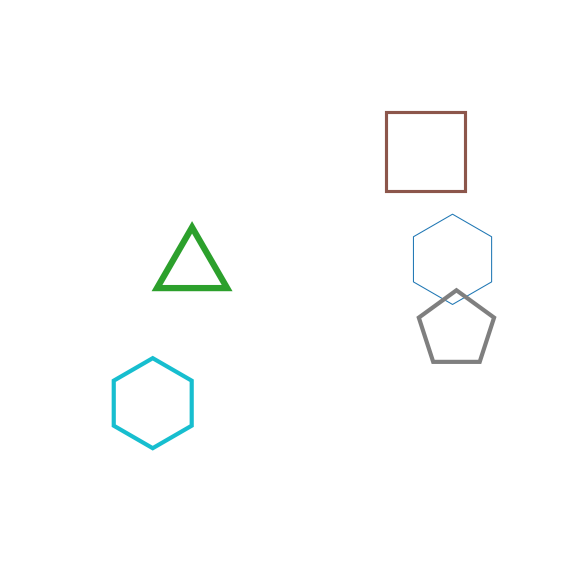[{"shape": "hexagon", "thickness": 0.5, "radius": 0.39, "center": [0.784, 0.55]}, {"shape": "triangle", "thickness": 3, "radius": 0.35, "center": [0.333, 0.535]}, {"shape": "square", "thickness": 1.5, "radius": 0.34, "center": [0.736, 0.737]}, {"shape": "pentagon", "thickness": 2, "radius": 0.34, "center": [0.79, 0.428]}, {"shape": "hexagon", "thickness": 2, "radius": 0.39, "center": [0.264, 0.301]}]